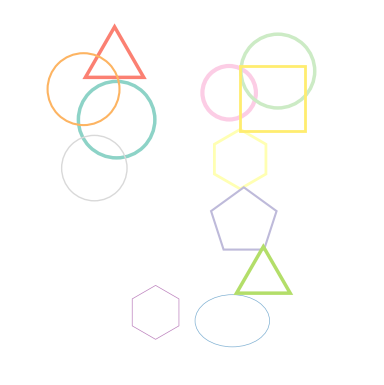[{"shape": "circle", "thickness": 2.5, "radius": 0.5, "center": [0.303, 0.689]}, {"shape": "hexagon", "thickness": 2, "radius": 0.39, "center": [0.624, 0.587]}, {"shape": "pentagon", "thickness": 1.5, "radius": 0.45, "center": [0.633, 0.424]}, {"shape": "triangle", "thickness": 2.5, "radius": 0.44, "center": [0.298, 0.843]}, {"shape": "oval", "thickness": 0.5, "radius": 0.48, "center": [0.603, 0.167]}, {"shape": "circle", "thickness": 1.5, "radius": 0.47, "center": [0.217, 0.768]}, {"shape": "triangle", "thickness": 2.5, "radius": 0.4, "center": [0.684, 0.279]}, {"shape": "circle", "thickness": 3, "radius": 0.35, "center": [0.595, 0.759]}, {"shape": "circle", "thickness": 1, "radius": 0.42, "center": [0.245, 0.563]}, {"shape": "hexagon", "thickness": 0.5, "radius": 0.35, "center": [0.404, 0.189]}, {"shape": "circle", "thickness": 2.5, "radius": 0.48, "center": [0.722, 0.815]}, {"shape": "square", "thickness": 2, "radius": 0.42, "center": [0.709, 0.745]}]